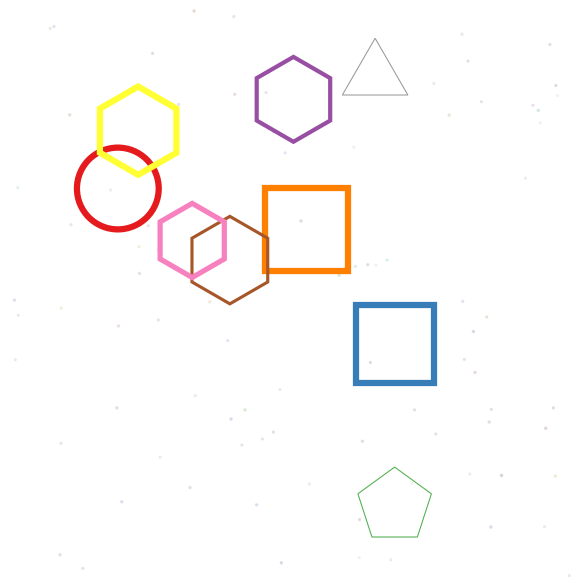[{"shape": "circle", "thickness": 3, "radius": 0.35, "center": [0.204, 0.673]}, {"shape": "square", "thickness": 3, "radius": 0.34, "center": [0.684, 0.403]}, {"shape": "pentagon", "thickness": 0.5, "radius": 0.33, "center": [0.683, 0.123]}, {"shape": "hexagon", "thickness": 2, "radius": 0.37, "center": [0.508, 0.827]}, {"shape": "square", "thickness": 3, "radius": 0.36, "center": [0.53, 0.602]}, {"shape": "hexagon", "thickness": 3, "radius": 0.38, "center": [0.239, 0.773]}, {"shape": "hexagon", "thickness": 1.5, "radius": 0.38, "center": [0.398, 0.549]}, {"shape": "hexagon", "thickness": 2.5, "radius": 0.32, "center": [0.333, 0.583]}, {"shape": "triangle", "thickness": 0.5, "radius": 0.33, "center": [0.65, 0.867]}]